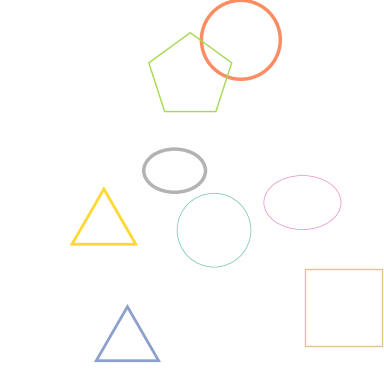[{"shape": "circle", "thickness": 0.5, "radius": 0.48, "center": [0.556, 0.402]}, {"shape": "circle", "thickness": 2.5, "radius": 0.51, "center": [0.626, 0.897]}, {"shape": "triangle", "thickness": 2, "radius": 0.47, "center": [0.331, 0.11]}, {"shape": "oval", "thickness": 0.5, "radius": 0.5, "center": [0.786, 0.474]}, {"shape": "pentagon", "thickness": 1, "radius": 0.57, "center": [0.494, 0.802]}, {"shape": "triangle", "thickness": 2, "radius": 0.48, "center": [0.27, 0.414]}, {"shape": "square", "thickness": 1, "radius": 0.5, "center": [0.891, 0.202]}, {"shape": "oval", "thickness": 2.5, "radius": 0.4, "center": [0.454, 0.557]}]